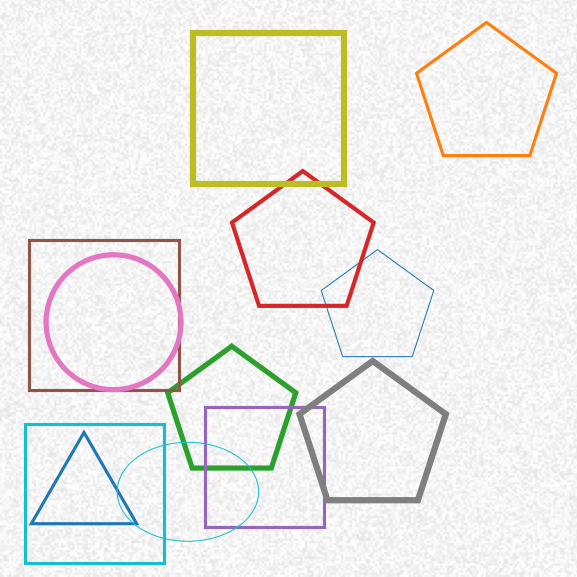[{"shape": "pentagon", "thickness": 0.5, "radius": 0.51, "center": [0.654, 0.464]}, {"shape": "triangle", "thickness": 1.5, "radius": 0.53, "center": [0.145, 0.145]}, {"shape": "pentagon", "thickness": 1.5, "radius": 0.64, "center": [0.842, 0.833]}, {"shape": "pentagon", "thickness": 2.5, "radius": 0.58, "center": [0.401, 0.283]}, {"shape": "pentagon", "thickness": 2, "radius": 0.65, "center": [0.524, 0.574]}, {"shape": "square", "thickness": 1.5, "radius": 0.52, "center": [0.458, 0.191]}, {"shape": "square", "thickness": 1.5, "radius": 0.65, "center": [0.18, 0.454]}, {"shape": "circle", "thickness": 2.5, "radius": 0.58, "center": [0.197, 0.441]}, {"shape": "pentagon", "thickness": 3, "radius": 0.67, "center": [0.645, 0.241]}, {"shape": "square", "thickness": 3, "radius": 0.65, "center": [0.466, 0.811]}, {"shape": "oval", "thickness": 0.5, "radius": 0.61, "center": [0.325, 0.148]}, {"shape": "square", "thickness": 1.5, "radius": 0.6, "center": [0.163, 0.145]}]